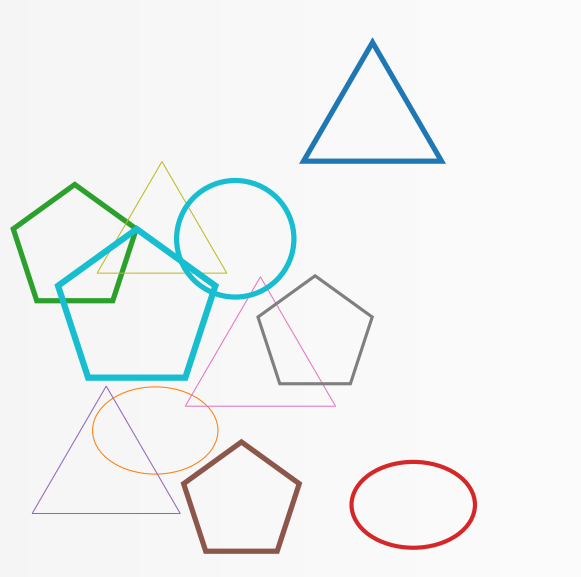[{"shape": "triangle", "thickness": 2.5, "radius": 0.69, "center": [0.641, 0.789]}, {"shape": "oval", "thickness": 0.5, "radius": 0.54, "center": [0.267, 0.254]}, {"shape": "pentagon", "thickness": 2.5, "radius": 0.56, "center": [0.129, 0.568]}, {"shape": "oval", "thickness": 2, "radius": 0.53, "center": [0.711, 0.125]}, {"shape": "triangle", "thickness": 0.5, "radius": 0.74, "center": [0.183, 0.183]}, {"shape": "pentagon", "thickness": 2.5, "radius": 0.52, "center": [0.415, 0.129]}, {"shape": "triangle", "thickness": 0.5, "radius": 0.75, "center": [0.448, 0.37]}, {"shape": "pentagon", "thickness": 1.5, "radius": 0.52, "center": [0.542, 0.418]}, {"shape": "triangle", "thickness": 0.5, "radius": 0.64, "center": [0.279, 0.591]}, {"shape": "circle", "thickness": 2.5, "radius": 0.5, "center": [0.405, 0.586]}, {"shape": "pentagon", "thickness": 3, "radius": 0.71, "center": [0.235, 0.46]}]